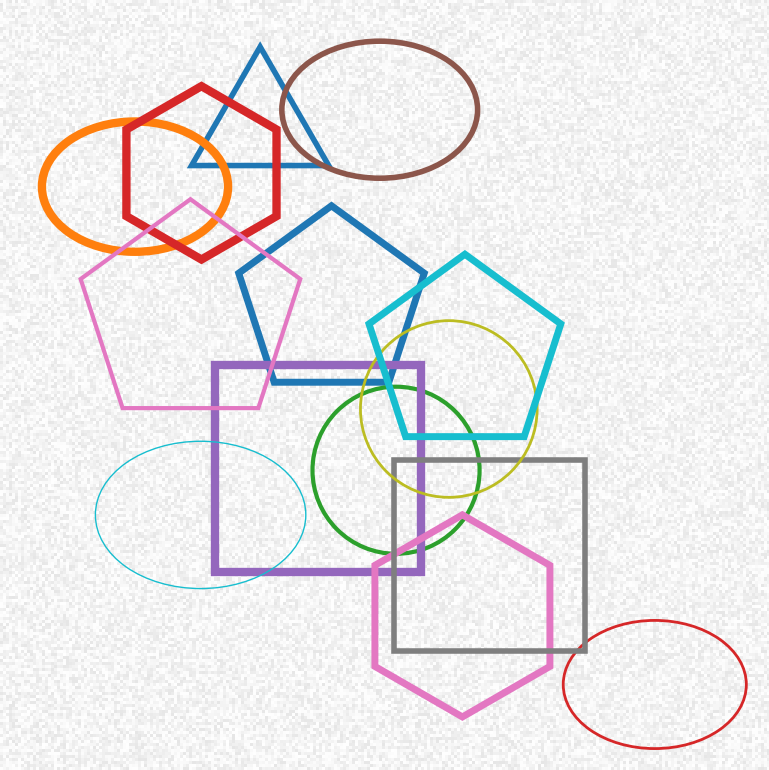[{"shape": "triangle", "thickness": 2, "radius": 0.51, "center": [0.338, 0.836]}, {"shape": "pentagon", "thickness": 2.5, "radius": 0.63, "center": [0.431, 0.606]}, {"shape": "oval", "thickness": 3, "radius": 0.6, "center": [0.175, 0.758]}, {"shape": "circle", "thickness": 1.5, "radius": 0.54, "center": [0.514, 0.389]}, {"shape": "oval", "thickness": 1, "radius": 0.59, "center": [0.85, 0.111]}, {"shape": "hexagon", "thickness": 3, "radius": 0.56, "center": [0.262, 0.776]}, {"shape": "square", "thickness": 3, "radius": 0.67, "center": [0.413, 0.392]}, {"shape": "oval", "thickness": 2, "radius": 0.64, "center": [0.493, 0.858]}, {"shape": "pentagon", "thickness": 1.5, "radius": 0.75, "center": [0.247, 0.591]}, {"shape": "hexagon", "thickness": 2.5, "radius": 0.66, "center": [0.601, 0.2]}, {"shape": "square", "thickness": 2, "radius": 0.62, "center": [0.636, 0.279]}, {"shape": "circle", "thickness": 1, "radius": 0.57, "center": [0.583, 0.469]}, {"shape": "pentagon", "thickness": 2.5, "radius": 0.65, "center": [0.604, 0.539]}, {"shape": "oval", "thickness": 0.5, "radius": 0.68, "center": [0.261, 0.331]}]